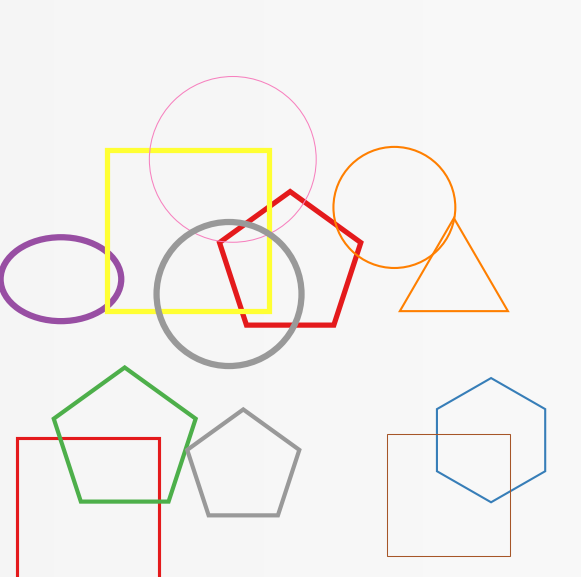[{"shape": "pentagon", "thickness": 2.5, "radius": 0.64, "center": [0.499, 0.54]}, {"shape": "square", "thickness": 1.5, "radius": 0.61, "center": [0.152, 0.118]}, {"shape": "hexagon", "thickness": 1, "radius": 0.54, "center": [0.845, 0.237]}, {"shape": "pentagon", "thickness": 2, "radius": 0.64, "center": [0.215, 0.234]}, {"shape": "oval", "thickness": 3, "radius": 0.52, "center": [0.105, 0.516]}, {"shape": "triangle", "thickness": 1, "radius": 0.54, "center": [0.781, 0.514]}, {"shape": "circle", "thickness": 1, "radius": 0.52, "center": [0.679, 0.64]}, {"shape": "square", "thickness": 2.5, "radius": 0.7, "center": [0.324, 0.6]}, {"shape": "square", "thickness": 0.5, "radius": 0.53, "center": [0.771, 0.142]}, {"shape": "circle", "thickness": 0.5, "radius": 0.72, "center": [0.4, 0.723]}, {"shape": "pentagon", "thickness": 2, "radius": 0.51, "center": [0.419, 0.189]}, {"shape": "circle", "thickness": 3, "radius": 0.62, "center": [0.394, 0.49]}]